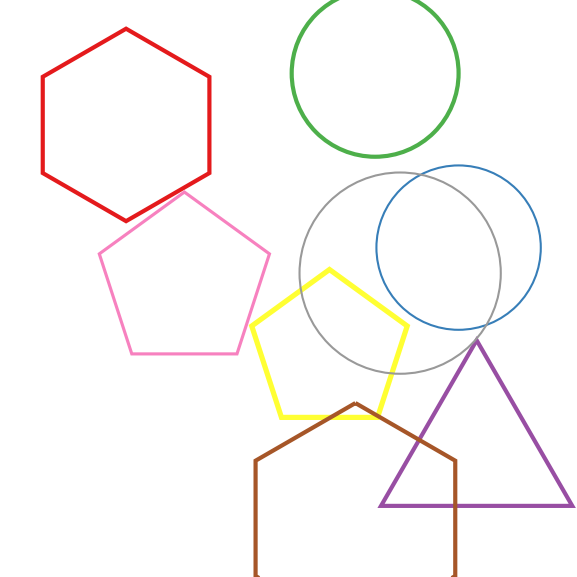[{"shape": "hexagon", "thickness": 2, "radius": 0.83, "center": [0.218, 0.783]}, {"shape": "circle", "thickness": 1, "radius": 0.71, "center": [0.794, 0.57]}, {"shape": "circle", "thickness": 2, "radius": 0.72, "center": [0.65, 0.872]}, {"shape": "triangle", "thickness": 2, "radius": 0.96, "center": [0.825, 0.219]}, {"shape": "pentagon", "thickness": 2.5, "radius": 0.71, "center": [0.571, 0.391]}, {"shape": "hexagon", "thickness": 2, "radius": 1.0, "center": [0.615, 0.102]}, {"shape": "pentagon", "thickness": 1.5, "radius": 0.77, "center": [0.319, 0.512]}, {"shape": "circle", "thickness": 1, "radius": 0.87, "center": [0.693, 0.526]}]